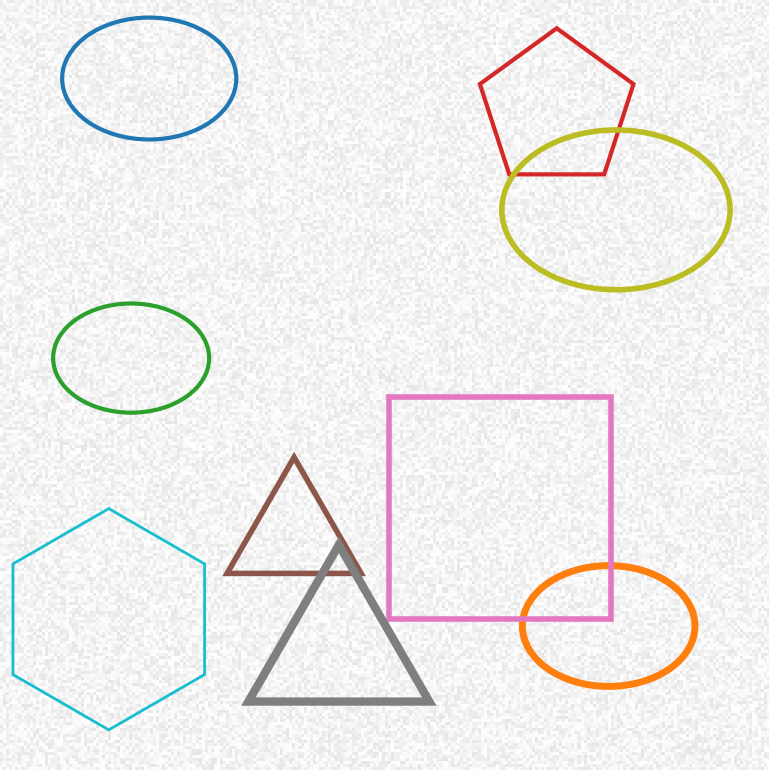[{"shape": "oval", "thickness": 1.5, "radius": 0.57, "center": [0.194, 0.898]}, {"shape": "oval", "thickness": 2.5, "radius": 0.56, "center": [0.79, 0.187]}, {"shape": "oval", "thickness": 1.5, "radius": 0.51, "center": [0.17, 0.535]}, {"shape": "pentagon", "thickness": 1.5, "radius": 0.52, "center": [0.723, 0.858]}, {"shape": "triangle", "thickness": 2, "radius": 0.5, "center": [0.382, 0.306]}, {"shape": "square", "thickness": 2, "radius": 0.72, "center": [0.649, 0.34]}, {"shape": "triangle", "thickness": 3, "radius": 0.68, "center": [0.44, 0.157]}, {"shape": "oval", "thickness": 2, "radius": 0.74, "center": [0.8, 0.727]}, {"shape": "hexagon", "thickness": 1, "radius": 0.72, "center": [0.141, 0.196]}]